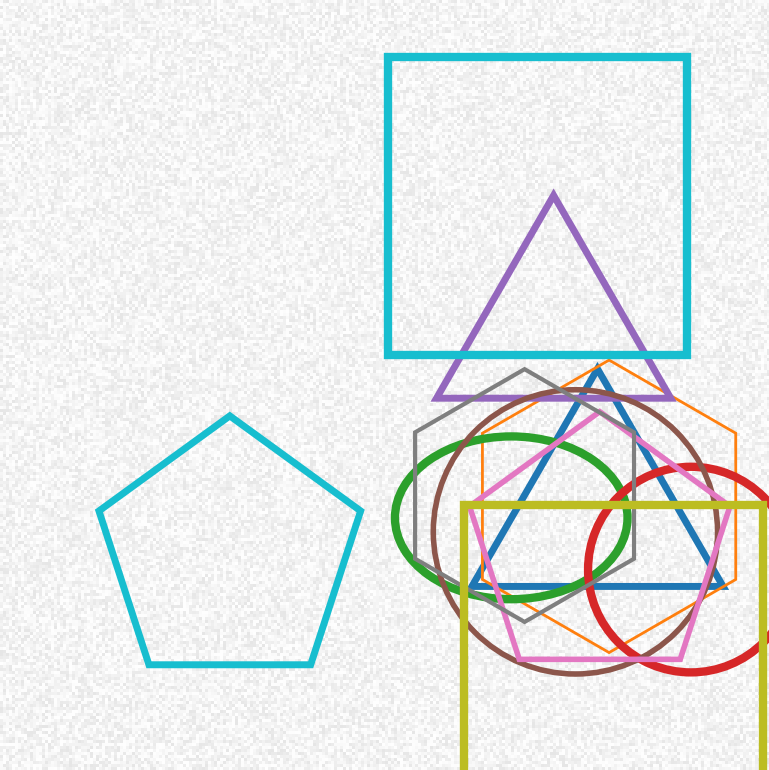[{"shape": "triangle", "thickness": 2.5, "radius": 0.94, "center": [0.776, 0.333]}, {"shape": "hexagon", "thickness": 1, "radius": 0.95, "center": [0.791, 0.342]}, {"shape": "oval", "thickness": 3, "radius": 0.76, "center": [0.664, 0.328]}, {"shape": "circle", "thickness": 3, "radius": 0.67, "center": [0.897, 0.26]}, {"shape": "triangle", "thickness": 2.5, "radius": 0.88, "center": [0.719, 0.571]}, {"shape": "circle", "thickness": 2, "radius": 0.92, "center": [0.747, 0.309]}, {"shape": "pentagon", "thickness": 2, "radius": 0.89, "center": [0.779, 0.288]}, {"shape": "hexagon", "thickness": 1.5, "radius": 0.82, "center": [0.681, 0.356]}, {"shape": "square", "thickness": 3, "radius": 0.97, "center": [0.796, 0.151]}, {"shape": "square", "thickness": 3, "radius": 0.97, "center": [0.698, 0.732]}, {"shape": "pentagon", "thickness": 2.5, "radius": 0.89, "center": [0.298, 0.281]}]